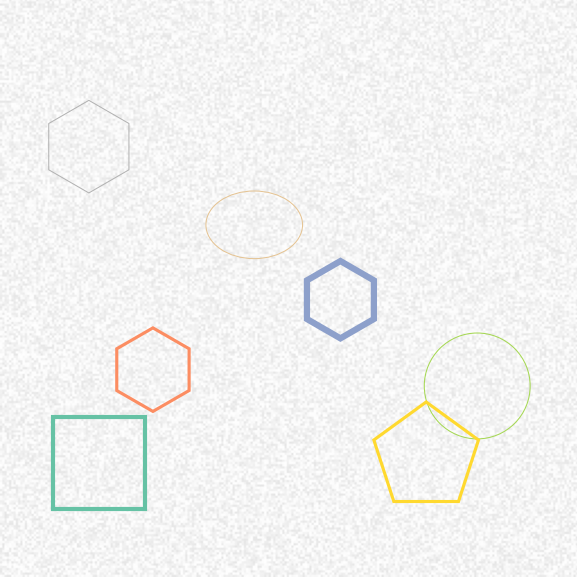[{"shape": "square", "thickness": 2, "radius": 0.4, "center": [0.172, 0.198]}, {"shape": "hexagon", "thickness": 1.5, "radius": 0.36, "center": [0.265, 0.359]}, {"shape": "hexagon", "thickness": 3, "radius": 0.33, "center": [0.589, 0.48]}, {"shape": "circle", "thickness": 0.5, "radius": 0.46, "center": [0.826, 0.331]}, {"shape": "pentagon", "thickness": 1.5, "radius": 0.48, "center": [0.738, 0.208]}, {"shape": "oval", "thickness": 0.5, "radius": 0.42, "center": [0.44, 0.61]}, {"shape": "hexagon", "thickness": 0.5, "radius": 0.4, "center": [0.154, 0.745]}]